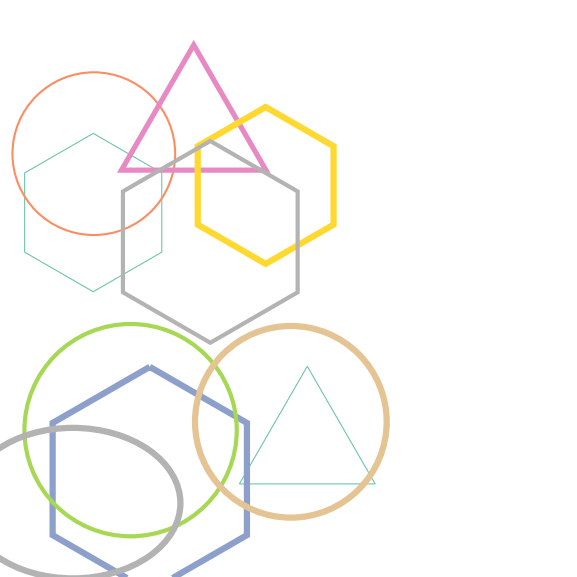[{"shape": "hexagon", "thickness": 0.5, "radius": 0.69, "center": [0.161, 0.631]}, {"shape": "triangle", "thickness": 0.5, "radius": 0.68, "center": [0.532, 0.229]}, {"shape": "circle", "thickness": 1, "radius": 0.7, "center": [0.162, 0.733]}, {"shape": "hexagon", "thickness": 3, "radius": 0.97, "center": [0.259, 0.17]}, {"shape": "triangle", "thickness": 2.5, "radius": 0.72, "center": [0.335, 0.777]}, {"shape": "circle", "thickness": 2, "radius": 0.92, "center": [0.226, 0.254]}, {"shape": "hexagon", "thickness": 3, "radius": 0.68, "center": [0.46, 0.678]}, {"shape": "circle", "thickness": 3, "radius": 0.83, "center": [0.504, 0.269]}, {"shape": "hexagon", "thickness": 2, "radius": 0.87, "center": [0.364, 0.58]}, {"shape": "oval", "thickness": 3, "radius": 0.93, "center": [0.126, 0.128]}]